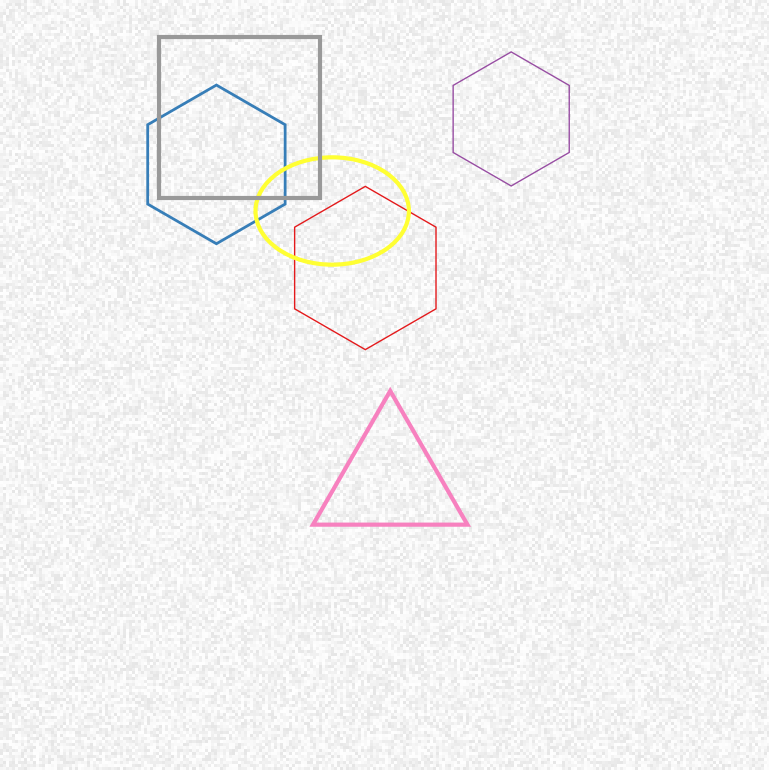[{"shape": "hexagon", "thickness": 0.5, "radius": 0.53, "center": [0.474, 0.652]}, {"shape": "hexagon", "thickness": 1, "radius": 0.52, "center": [0.281, 0.786]}, {"shape": "hexagon", "thickness": 0.5, "radius": 0.44, "center": [0.664, 0.846]}, {"shape": "oval", "thickness": 1.5, "radius": 0.5, "center": [0.431, 0.726]}, {"shape": "triangle", "thickness": 1.5, "radius": 0.58, "center": [0.507, 0.377]}, {"shape": "square", "thickness": 1.5, "radius": 0.52, "center": [0.311, 0.848]}]